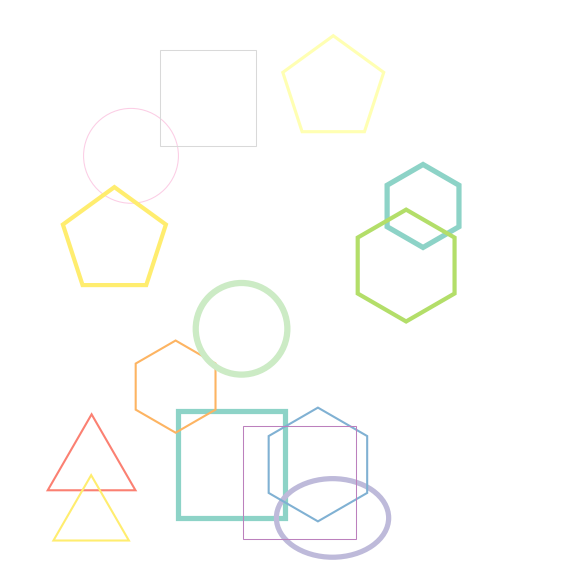[{"shape": "hexagon", "thickness": 2.5, "radius": 0.36, "center": [0.733, 0.642]}, {"shape": "square", "thickness": 2.5, "radius": 0.46, "center": [0.401, 0.195]}, {"shape": "pentagon", "thickness": 1.5, "radius": 0.46, "center": [0.577, 0.845]}, {"shape": "oval", "thickness": 2.5, "radius": 0.49, "center": [0.576, 0.102]}, {"shape": "triangle", "thickness": 1, "radius": 0.44, "center": [0.159, 0.194]}, {"shape": "hexagon", "thickness": 1, "radius": 0.49, "center": [0.551, 0.195]}, {"shape": "hexagon", "thickness": 1, "radius": 0.4, "center": [0.304, 0.33]}, {"shape": "hexagon", "thickness": 2, "radius": 0.48, "center": [0.703, 0.539]}, {"shape": "circle", "thickness": 0.5, "radius": 0.41, "center": [0.227, 0.729]}, {"shape": "square", "thickness": 0.5, "radius": 0.42, "center": [0.36, 0.829]}, {"shape": "square", "thickness": 0.5, "radius": 0.49, "center": [0.519, 0.163]}, {"shape": "circle", "thickness": 3, "radius": 0.4, "center": [0.418, 0.43]}, {"shape": "pentagon", "thickness": 2, "radius": 0.47, "center": [0.198, 0.581]}, {"shape": "triangle", "thickness": 1, "radius": 0.38, "center": [0.158, 0.101]}]